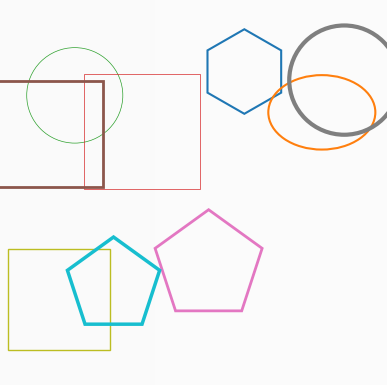[{"shape": "hexagon", "thickness": 1.5, "radius": 0.55, "center": [0.631, 0.814]}, {"shape": "oval", "thickness": 1.5, "radius": 0.69, "center": [0.831, 0.708]}, {"shape": "circle", "thickness": 0.5, "radius": 0.62, "center": [0.193, 0.752]}, {"shape": "square", "thickness": 0.5, "radius": 0.75, "center": [0.365, 0.659]}, {"shape": "square", "thickness": 2, "radius": 0.69, "center": [0.126, 0.652]}, {"shape": "pentagon", "thickness": 2, "radius": 0.73, "center": [0.538, 0.31]}, {"shape": "circle", "thickness": 3, "radius": 0.71, "center": [0.888, 0.792]}, {"shape": "square", "thickness": 1, "radius": 0.66, "center": [0.152, 0.222]}, {"shape": "pentagon", "thickness": 2.5, "radius": 0.63, "center": [0.293, 0.259]}]